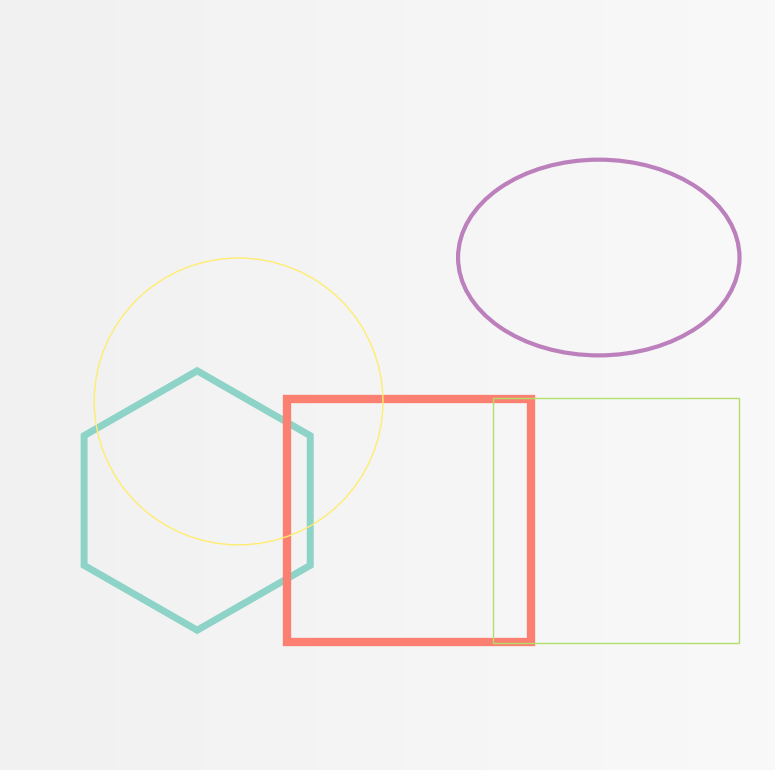[{"shape": "hexagon", "thickness": 2.5, "radius": 0.84, "center": [0.254, 0.35]}, {"shape": "square", "thickness": 3, "radius": 0.79, "center": [0.528, 0.324]}, {"shape": "square", "thickness": 0.5, "radius": 0.79, "center": [0.795, 0.324]}, {"shape": "oval", "thickness": 1.5, "radius": 0.91, "center": [0.773, 0.666]}, {"shape": "circle", "thickness": 0.5, "radius": 0.93, "center": [0.308, 0.479]}]